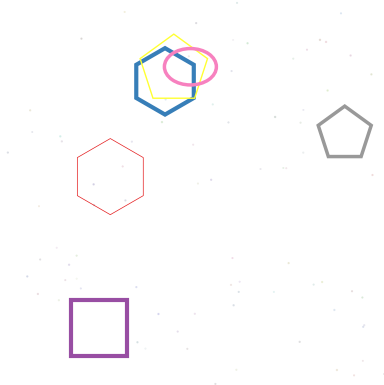[{"shape": "hexagon", "thickness": 0.5, "radius": 0.49, "center": [0.287, 0.541]}, {"shape": "hexagon", "thickness": 3, "radius": 0.43, "center": [0.429, 0.789]}, {"shape": "square", "thickness": 3, "radius": 0.36, "center": [0.258, 0.148]}, {"shape": "pentagon", "thickness": 1, "radius": 0.46, "center": [0.451, 0.819]}, {"shape": "oval", "thickness": 2.5, "radius": 0.34, "center": [0.495, 0.827]}, {"shape": "pentagon", "thickness": 2.5, "radius": 0.36, "center": [0.895, 0.652]}]